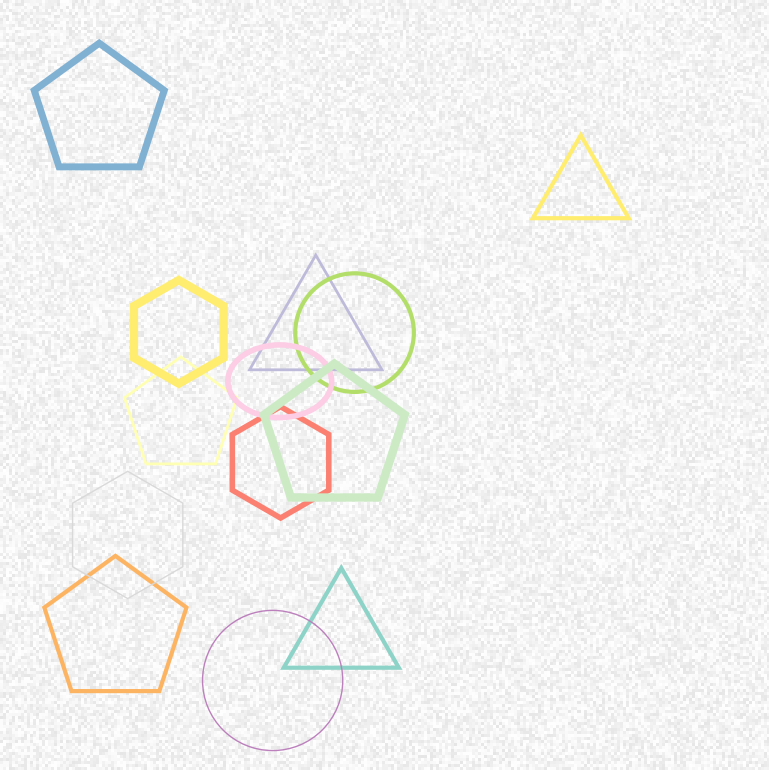[{"shape": "triangle", "thickness": 1.5, "radius": 0.43, "center": [0.443, 0.176]}, {"shape": "pentagon", "thickness": 1, "radius": 0.38, "center": [0.235, 0.46]}, {"shape": "triangle", "thickness": 1, "radius": 0.5, "center": [0.41, 0.569]}, {"shape": "hexagon", "thickness": 2, "radius": 0.36, "center": [0.364, 0.4]}, {"shape": "pentagon", "thickness": 2.5, "radius": 0.44, "center": [0.129, 0.855]}, {"shape": "pentagon", "thickness": 1.5, "radius": 0.49, "center": [0.15, 0.181]}, {"shape": "circle", "thickness": 1.5, "radius": 0.39, "center": [0.46, 0.568]}, {"shape": "oval", "thickness": 2, "radius": 0.34, "center": [0.363, 0.505]}, {"shape": "hexagon", "thickness": 0.5, "radius": 0.41, "center": [0.166, 0.305]}, {"shape": "circle", "thickness": 0.5, "radius": 0.46, "center": [0.354, 0.116]}, {"shape": "pentagon", "thickness": 3, "radius": 0.48, "center": [0.434, 0.432]}, {"shape": "hexagon", "thickness": 3, "radius": 0.34, "center": [0.232, 0.569]}, {"shape": "triangle", "thickness": 1.5, "radius": 0.36, "center": [0.754, 0.753]}]